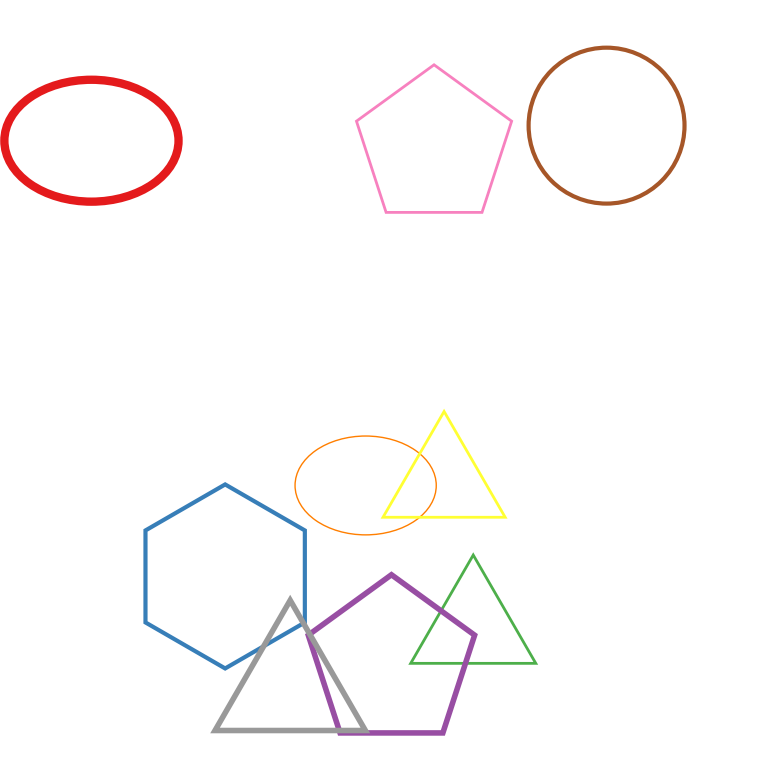[{"shape": "oval", "thickness": 3, "radius": 0.57, "center": [0.119, 0.817]}, {"shape": "hexagon", "thickness": 1.5, "radius": 0.6, "center": [0.292, 0.251]}, {"shape": "triangle", "thickness": 1, "radius": 0.47, "center": [0.615, 0.185]}, {"shape": "pentagon", "thickness": 2, "radius": 0.57, "center": [0.508, 0.14]}, {"shape": "oval", "thickness": 0.5, "radius": 0.46, "center": [0.475, 0.37]}, {"shape": "triangle", "thickness": 1, "radius": 0.46, "center": [0.577, 0.374]}, {"shape": "circle", "thickness": 1.5, "radius": 0.51, "center": [0.788, 0.837]}, {"shape": "pentagon", "thickness": 1, "radius": 0.53, "center": [0.564, 0.81]}, {"shape": "triangle", "thickness": 2, "radius": 0.56, "center": [0.377, 0.108]}]